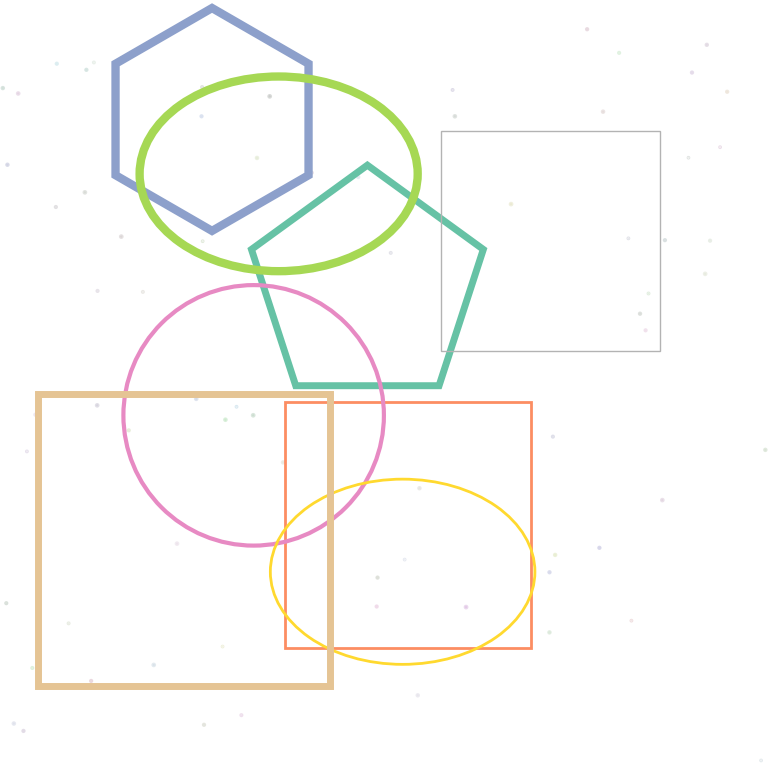[{"shape": "pentagon", "thickness": 2.5, "radius": 0.79, "center": [0.477, 0.627]}, {"shape": "square", "thickness": 1, "radius": 0.8, "center": [0.529, 0.318]}, {"shape": "hexagon", "thickness": 3, "radius": 0.72, "center": [0.275, 0.845]}, {"shape": "circle", "thickness": 1.5, "radius": 0.85, "center": [0.329, 0.461]}, {"shape": "oval", "thickness": 3, "radius": 0.9, "center": [0.362, 0.774]}, {"shape": "oval", "thickness": 1, "radius": 0.86, "center": [0.523, 0.257]}, {"shape": "square", "thickness": 2.5, "radius": 0.95, "center": [0.239, 0.299]}, {"shape": "square", "thickness": 0.5, "radius": 0.71, "center": [0.715, 0.687]}]